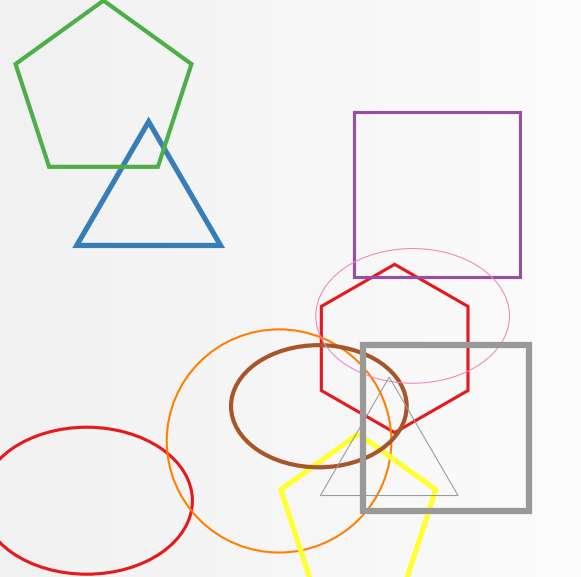[{"shape": "oval", "thickness": 1.5, "radius": 0.91, "center": [0.149, 0.132]}, {"shape": "hexagon", "thickness": 1.5, "radius": 0.73, "center": [0.679, 0.396]}, {"shape": "triangle", "thickness": 2.5, "radius": 0.71, "center": [0.256, 0.646]}, {"shape": "pentagon", "thickness": 2, "radius": 0.8, "center": [0.178, 0.839]}, {"shape": "square", "thickness": 1.5, "radius": 0.71, "center": [0.752, 0.662]}, {"shape": "circle", "thickness": 1, "radius": 0.97, "center": [0.48, 0.236]}, {"shape": "pentagon", "thickness": 2.5, "radius": 0.7, "center": [0.616, 0.108]}, {"shape": "oval", "thickness": 2, "radius": 0.76, "center": [0.549, 0.296]}, {"shape": "oval", "thickness": 0.5, "radius": 0.83, "center": [0.71, 0.452]}, {"shape": "square", "thickness": 3, "radius": 0.72, "center": [0.768, 0.258]}, {"shape": "triangle", "thickness": 0.5, "radius": 0.68, "center": [0.67, 0.209]}]